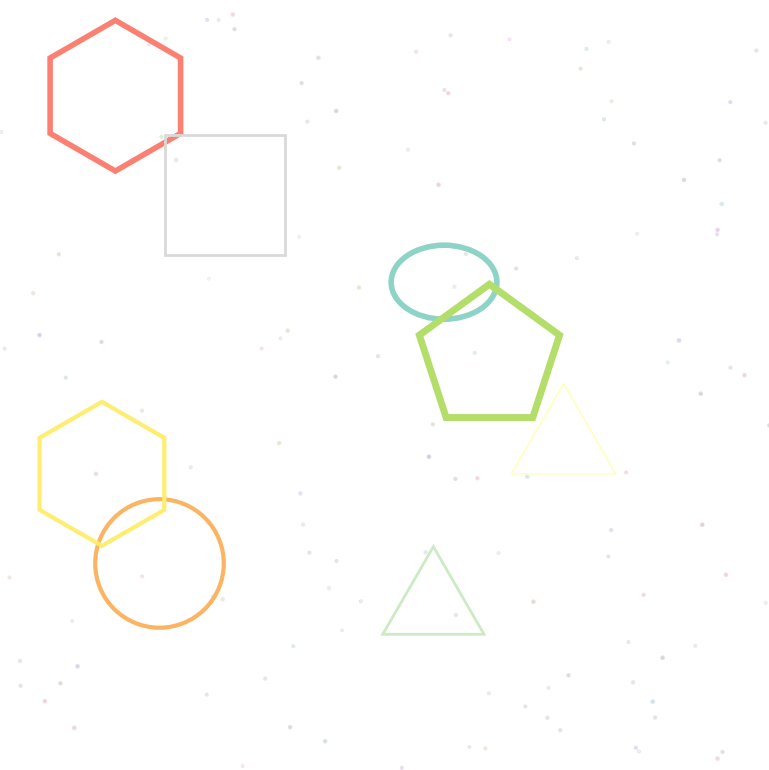[{"shape": "oval", "thickness": 2, "radius": 0.34, "center": [0.577, 0.634]}, {"shape": "triangle", "thickness": 0.5, "radius": 0.39, "center": [0.732, 0.424]}, {"shape": "hexagon", "thickness": 2, "radius": 0.49, "center": [0.15, 0.876]}, {"shape": "circle", "thickness": 1.5, "radius": 0.42, "center": [0.207, 0.268]}, {"shape": "pentagon", "thickness": 2.5, "radius": 0.48, "center": [0.636, 0.535]}, {"shape": "square", "thickness": 1, "radius": 0.39, "center": [0.292, 0.747]}, {"shape": "triangle", "thickness": 1, "radius": 0.38, "center": [0.563, 0.214]}, {"shape": "hexagon", "thickness": 1.5, "radius": 0.47, "center": [0.132, 0.385]}]